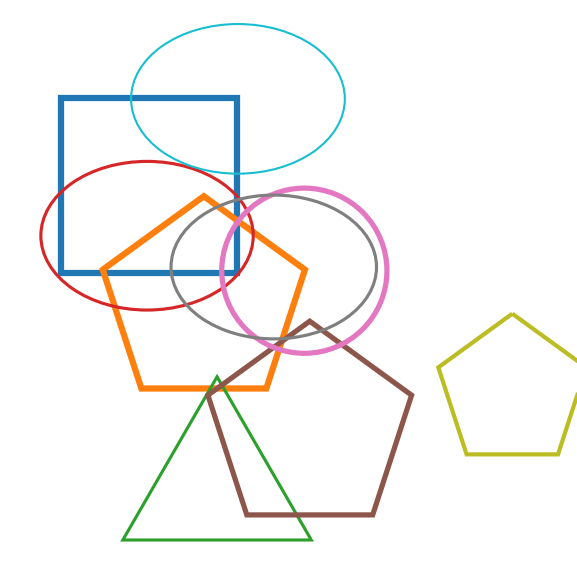[{"shape": "square", "thickness": 3, "radius": 0.76, "center": [0.258, 0.678]}, {"shape": "pentagon", "thickness": 3, "radius": 0.92, "center": [0.353, 0.475]}, {"shape": "triangle", "thickness": 1.5, "radius": 0.94, "center": [0.376, 0.158]}, {"shape": "oval", "thickness": 1.5, "radius": 0.92, "center": [0.255, 0.591]}, {"shape": "pentagon", "thickness": 2.5, "radius": 0.93, "center": [0.536, 0.258]}, {"shape": "circle", "thickness": 2.5, "radius": 0.72, "center": [0.527, 0.53]}, {"shape": "oval", "thickness": 1.5, "radius": 0.89, "center": [0.474, 0.537]}, {"shape": "pentagon", "thickness": 2, "radius": 0.67, "center": [0.887, 0.321]}, {"shape": "oval", "thickness": 1, "radius": 0.93, "center": [0.412, 0.828]}]